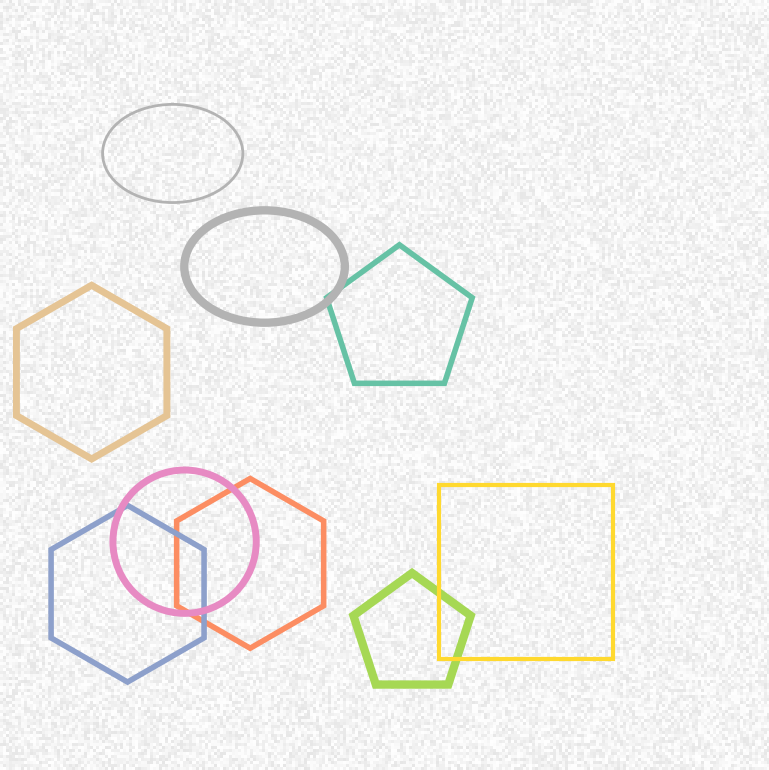[{"shape": "pentagon", "thickness": 2, "radius": 0.5, "center": [0.519, 0.583]}, {"shape": "hexagon", "thickness": 2, "radius": 0.55, "center": [0.325, 0.268]}, {"shape": "hexagon", "thickness": 2, "radius": 0.57, "center": [0.166, 0.229]}, {"shape": "circle", "thickness": 2.5, "radius": 0.47, "center": [0.24, 0.297]}, {"shape": "pentagon", "thickness": 3, "radius": 0.4, "center": [0.535, 0.176]}, {"shape": "square", "thickness": 1.5, "radius": 0.57, "center": [0.683, 0.257]}, {"shape": "hexagon", "thickness": 2.5, "radius": 0.56, "center": [0.119, 0.517]}, {"shape": "oval", "thickness": 3, "radius": 0.52, "center": [0.344, 0.654]}, {"shape": "oval", "thickness": 1, "radius": 0.46, "center": [0.224, 0.801]}]